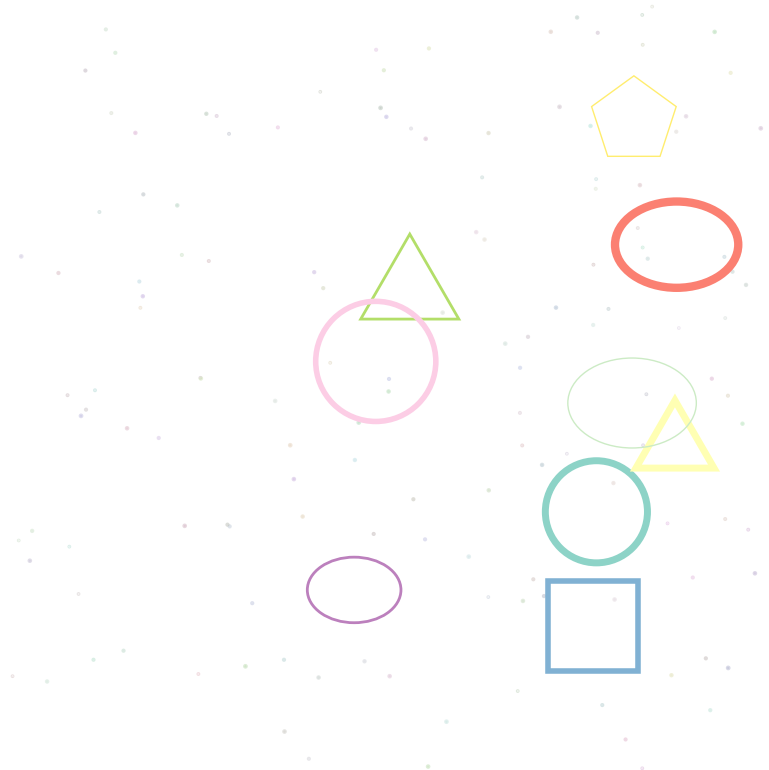[{"shape": "circle", "thickness": 2.5, "radius": 0.33, "center": [0.775, 0.335]}, {"shape": "triangle", "thickness": 2.5, "radius": 0.29, "center": [0.877, 0.421]}, {"shape": "oval", "thickness": 3, "radius": 0.4, "center": [0.879, 0.682]}, {"shape": "square", "thickness": 2, "radius": 0.29, "center": [0.77, 0.187]}, {"shape": "triangle", "thickness": 1, "radius": 0.37, "center": [0.532, 0.622]}, {"shape": "circle", "thickness": 2, "radius": 0.39, "center": [0.488, 0.531]}, {"shape": "oval", "thickness": 1, "radius": 0.3, "center": [0.46, 0.234]}, {"shape": "oval", "thickness": 0.5, "radius": 0.42, "center": [0.821, 0.477]}, {"shape": "pentagon", "thickness": 0.5, "radius": 0.29, "center": [0.823, 0.844]}]